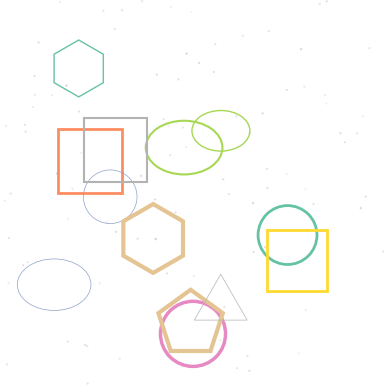[{"shape": "hexagon", "thickness": 1, "radius": 0.37, "center": [0.204, 0.822]}, {"shape": "circle", "thickness": 2, "radius": 0.38, "center": [0.747, 0.389]}, {"shape": "square", "thickness": 2, "radius": 0.41, "center": [0.234, 0.581]}, {"shape": "oval", "thickness": 0.5, "radius": 0.48, "center": [0.141, 0.261]}, {"shape": "circle", "thickness": 0.5, "radius": 0.35, "center": [0.286, 0.489]}, {"shape": "circle", "thickness": 2.5, "radius": 0.42, "center": [0.501, 0.133]}, {"shape": "oval", "thickness": 1, "radius": 0.38, "center": [0.574, 0.66]}, {"shape": "oval", "thickness": 1.5, "radius": 0.5, "center": [0.478, 0.617]}, {"shape": "square", "thickness": 2, "radius": 0.39, "center": [0.772, 0.323]}, {"shape": "hexagon", "thickness": 3, "radius": 0.45, "center": [0.398, 0.381]}, {"shape": "pentagon", "thickness": 3, "radius": 0.44, "center": [0.495, 0.159]}, {"shape": "triangle", "thickness": 0.5, "radius": 0.4, "center": [0.573, 0.208]}, {"shape": "square", "thickness": 1.5, "radius": 0.41, "center": [0.301, 0.61]}]